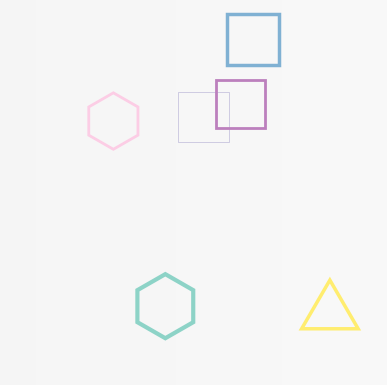[{"shape": "hexagon", "thickness": 3, "radius": 0.42, "center": [0.427, 0.205]}, {"shape": "square", "thickness": 0.5, "radius": 0.33, "center": [0.526, 0.697]}, {"shape": "square", "thickness": 2.5, "radius": 0.33, "center": [0.654, 0.898]}, {"shape": "hexagon", "thickness": 2, "radius": 0.37, "center": [0.293, 0.686]}, {"shape": "square", "thickness": 2, "radius": 0.31, "center": [0.62, 0.731]}, {"shape": "triangle", "thickness": 2.5, "radius": 0.42, "center": [0.851, 0.188]}]